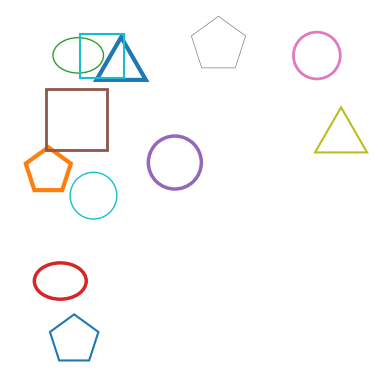[{"shape": "pentagon", "thickness": 1.5, "radius": 0.33, "center": [0.193, 0.117]}, {"shape": "triangle", "thickness": 3, "radius": 0.37, "center": [0.315, 0.83]}, {"shape": "pentagon", "thickness": 3, "radius": 0.31, "center": [0.125, 0.556]}, {"shape": "oval", "thickness": 1, "radius": 0.33, "center": [0.203, 0.856]}, {"shape": "oval", "thickness": 2.5, "radius": 0.34, "center": [0.157, 0.27]}, {"shape": "circle", "thickness": 2.5, "radius": 0.34, "center": [0.454, 0.578]}, {"shape": "square", "thickness": 2, "radius": 0.39, "center": [0.199, 0.69]}, {"shape": "circle", "thickness": 2, "radius": 0.3, "center": [0.823, 0.856]}, {"shape": "pentagon", "thickness": 0.5, "radius": 0.37, "center": [0.568, 0.884]}, {"shape": "triangle", "thickness": 1.5, "radius": 0.39, "center": [0.886, 0.643]}, {"shape": "circle", "thickness": 1, "radius": 0.3, "center": [0.243, 0.492]}, {"shape": "square", "thickness": 1.5, "radius": 0.29, "center": [0.265, 0.854]}]